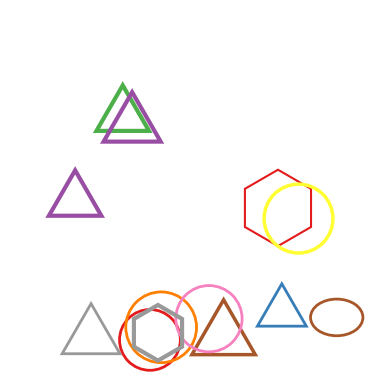[{"shape": "circle", "thickness": 2, "radius": 0.39, "center": [0.389, 0.117]}, {"shape": "hexagon", "thickness": 1.5, "radius": 0.5, "center": [0.722, 0.46]}, {"shape": "triangle", "thickness": 2, "radius": 0.37, "center": [0.732, 0.19]}, {"shape": "triangle", "thickness": 3, "radius": 0.39, "center": [0.319, 0.699]}, {"shape": "triangle", "thickness": 3, "radius": 0.39, "center": [0.195, 0.479]}, {"shape": "triangle", "thickness": 3, "radius": 0.43, "center": [0.343, 0.675]}, {"shape": "circle", "thickness": 2, "radius": 0.46, "center": [0.419, 0.15]}, {"shape": "circle", "thickness": 2.5, "radius": 0.45, "center": [0.775, 0.432]}, {"shape": "oval", "thickness": 2, "radius": 0.34, "center": [0.875, 0.176]}, {"shape": "triangle", "thickness": 2.5, "radius": 0.47, "center": [0.581, 0.126]}, {"shape": "circle", "thickness": 2, "radius": 0.43, "center": [0.543, 0.172]}, {"shape": "hexagon", "thickness": 3, "radius": 0.36, "center": [0.41, 0.136]}, {"shape": "triangle", "thickness": 2, "radius": 0.43, "center": [0.237, 0.125]}]